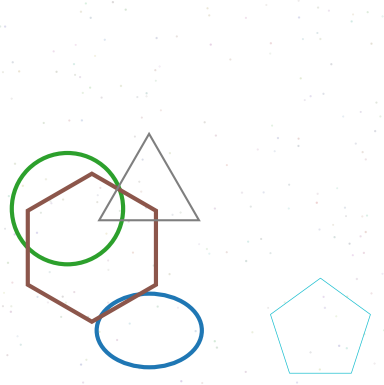[{"shape": "oval", "thickness": 3, "radius": 0.68, "center": [0.388, 0.142]}, {"shape": "circle", "thickness": 3, "radius": 0.72, "center": [0.175, 0.458]}, {"shape": "hexagon", "thickness": 3, "radius": 0.96, "center": [0.239, 0.357]}, {"shape": "triangle", "thickness": 1.5, "radius": 0.75, "center": [0.387, 0.503]}, {"shape": "pentagon", "thickness": 0.5, "radius": 0.68, "center": [0.832, 0.141]}]